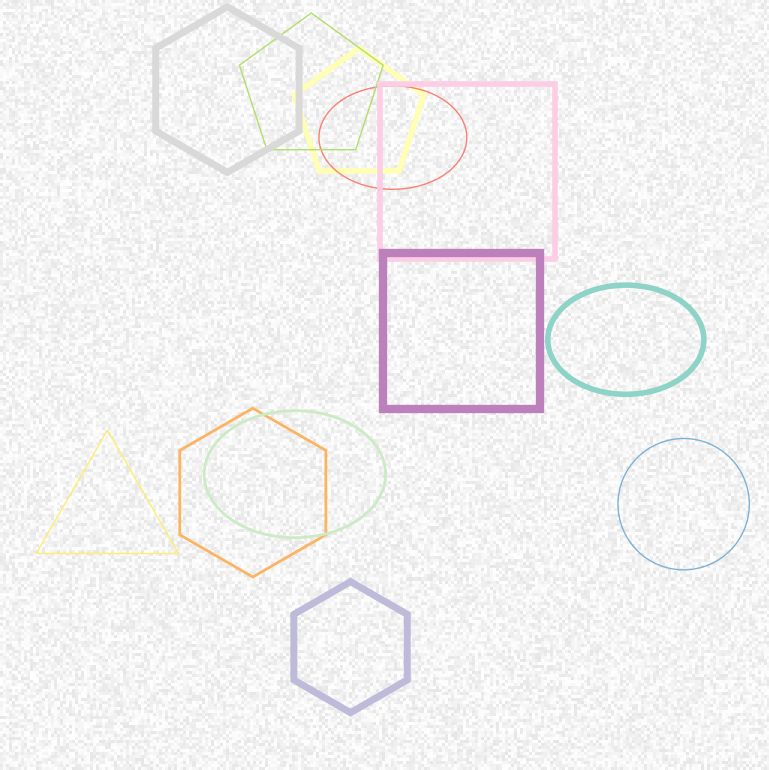[{"shape": "oval", "thickness": 2, "radius": 0.51, "center": [0.813, 0.559]}, {"shape": "pentagon", "thickness": 2, "radius": 0.44, "center": [0.466, 0.849]}, {"shape": "hexagon", "thickness": 2.5, "radius": 0.43, "center": [0.455, 0.16]}, {"shape": "oval", "thickness": 0.5, "radius": 0.48, "center": [0.51, 0.821]}, {"shape": "circle", "thickness": 0.5, "radius": 0.43, "center": [0.888, 0.345]}, {"shape": "hexagon", "thickness": 1, "radius": 0.55, "center": [0.328, 0.36]}, {"shape": "pentagon", "thickness": 0.5, "radius": 0.49, "center": [0.404, 0.885]}, {"shape": "square", "thickness": 2, "radius": 0.57, "center": [0.607, 0.777]}, {"shape": "hexagon", "thickness": 2.5, "radius": 0.54, "center": [0.295, 0.884]}, {"shape": "square", "thickness": 3, "radius": 0.51, "center": [0.599, 0.57]}, {"shape": "oval", "thickness": 1, "radius": 0.59, "center": [0.383, 0.384]}, {"shape": "triangle", "thickness": 0.5, "radius": 0.53, "center": [0.139, 0.335]}]